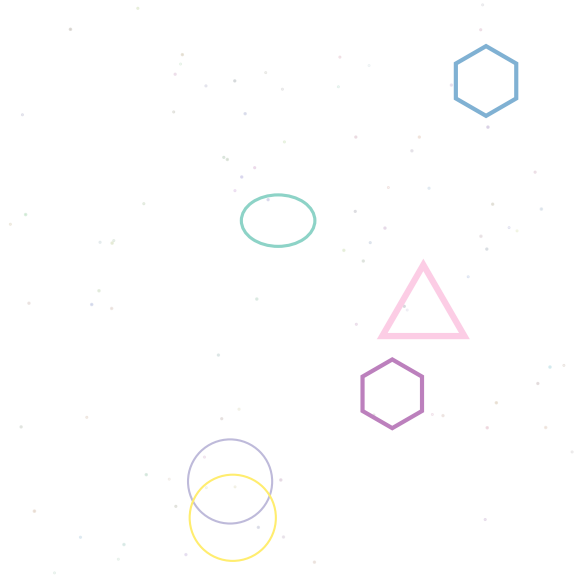[{"shape": "oval", "thickness": 1.5, "radius": 0.32, "center": [0.482, 0.617]}, {"shape": "circle", "thickness": 1, "radius": 0.36, "center": [0.398, 0.165]}, {"shape": "hexagon", "thickness": 2, "radius": 0.3, "center": [0.842, 0.859]}, {"shape": "triangle", "thickness": 3, "radius": 0.41, "center": [0.733, 0.458]}, {"shape": "hexagon", "thickness": 2, "radius": 0.3, "center": [0.679, 0.317]}, {"shape": "circle", "thickness": 1, "radius": 0.37, "center": [0.403, 0.103]}]